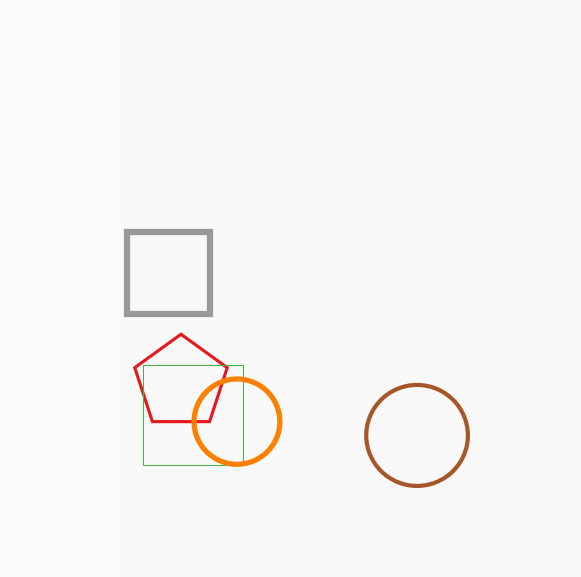[{"shape": "pentagon", "thickness": 1.5, "radius": 0.42, "center": [0.311, 0.337]}, {"shape": "square", "thickness": 0.5, "radius": 0.43, "center": [0.332, 0.281]}, {"shape": "circle", "thickness": 2.5, "radius": 0.37, "center": [0.408, 0.269]}, {"shape": "circle", "thickness": 2, "radius": 0.44, "center": [0.718, 0.245]}, {"shape": "square", "thickness": 3, "radius": 0.36, "center": [0.29, 0.526]}]